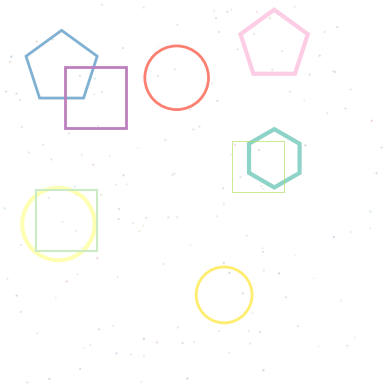[{"shape": "hexagon", "thickness": 3, "radius": 0.38, "center": [0.712, 0.589]}, {"shape": "circle", "thickness": 3, "radius": 0.47, "center": [0.152, 0.418]}, {"shape": "circle", "thickness": 2, "radius": 0.41, "center": [0.459, 0.798]}, {"shape": "pentagon", "thickness": 2, "radius": 0.49, "center": [0.16, 0.824]}, {"shape": "square", "thickness": 0.5, "radius": 0.34, "center": [0.671, 0.568]}, {"shape": "pentagon", "thickness": 3, "radius": 0.46, "center": [0.712, 0.883]}, {"shape": "square", "thickness": 2, "radius": 0.4, "center": [0.248, 0.748]}, {"shape": "square", "thickness": 1.5, "radius": 0.39, "center": [0.172, 0.428]}, {"shape": "circle", "thickness": 2, "radius": 0.36, "center": [0.582, 0.234]}]